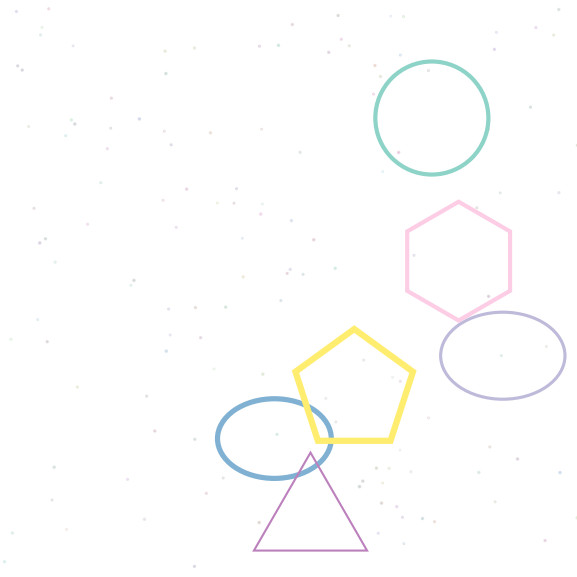[{"shape": "circle", "thickness": 2, "radius": 0.49, "center": [0.748, 0.795]}, {"shape": "oval", "thickness": 1.5, "radius": 0.54, "center": [0.871, 0.383]}, {"shape": "oval", "thickness": 2.5, "radius": 0.49, "center": [0.475, 0.24]}, {"shape": "hexagon", "thickness": 2, "radius": 0.51, "center": [0.794, 0.547]}, {"shape": "triangle", "thickness": 1, "radius": 0.57, "center": [0.538, 0.102]}, {"shape": "pentagon", "thickness": 3, "radius": 0.53, "center": [0.613, 0.322]}]